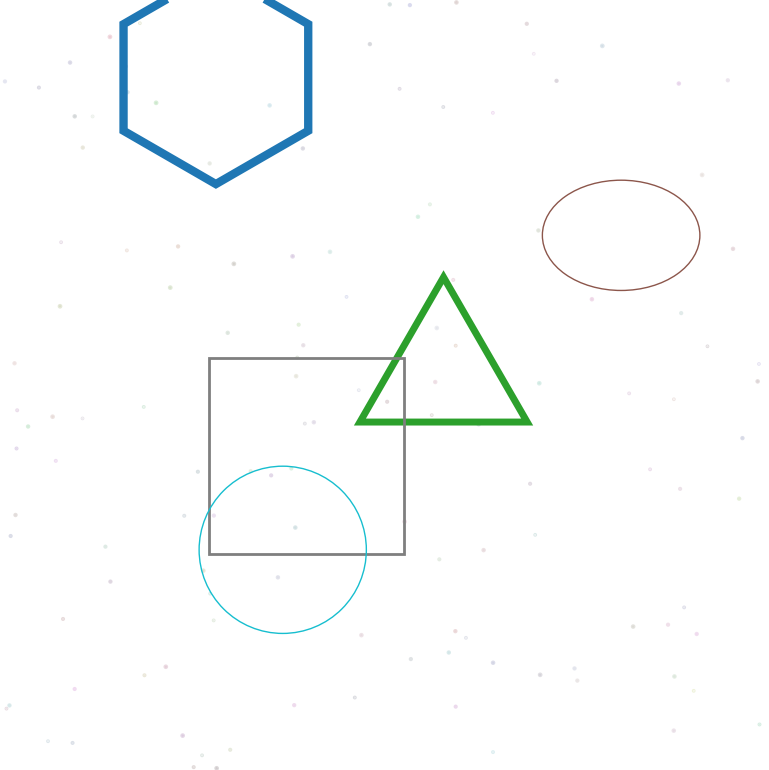[{"shape": "hexagon", "thickness": 3, "radius": 0.69, "center": [0.28, 0.899]}, {"shape": "triangle", "thickness": 2.5, "radius": 0.63, "center": [0.576, 0.515]}, {"shape": "oval", "thickness": 0.5, "radius": 0.51, "center": [0.807, 0.694]}, {"shape": "square", "thickness": 1, "radius": 0.64, "center": [0.398, 0.408]}, {"shape": "circle", "thickness": 0.5, "radius": 0.54, "center": [0.367, 0.286]}]